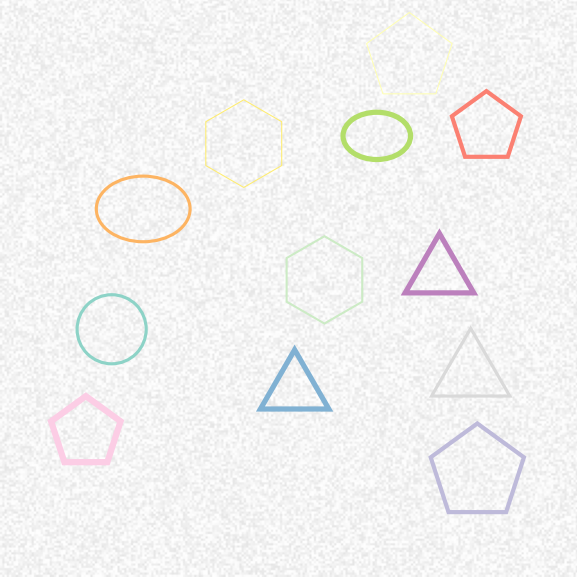[{"shape": "circle", "thickness": 1.5, "radius": 0.3, "center": [0.193, 0.429]}, {"shape": "pentagon", "thickness": 0.5, "radius": 0.39, "center": [0.709, 0.9]}, {"shape": "pentagon", "thickness": 2, "radius": 0.42, "center": [0.827, 0.181]}, {"shape": "pentagon", "thickness": 2, "radius": 0.31, "center": [0.842, 0.778]}, {"shape": "triangle", "thickness": 2.5, "radius": 0.34, "center": [0.51, 0.325]}, {"shape": "oval", "thickness": 1.5, "radius": 0.41, "center": [0.248, 0.637]}, {"shape": "oval", "thickness": 2.5, "radius": 0.29, "center": [0.652, 0.764]}, {"shape": "pentagon", "thickness": 3, "radius": 0.32, "center": [0.149, 0.25]}, {"shape": "triangle", "thickness": 1.5, "radius": 0.39, "center": [0.815, 0.352]}, {"shape": "triangle", "thickness": 2.5, "radius": 0.34, "center": [0.761, 0.526]}, {"shape": "hexagon", "thickness": 1, "radius": 0.38, "center": [0.562, 0.514]}, {"shape": "hexagon", "thickness": 0.5, "radius": 0.38, "center": [0.422, 0.75]}]